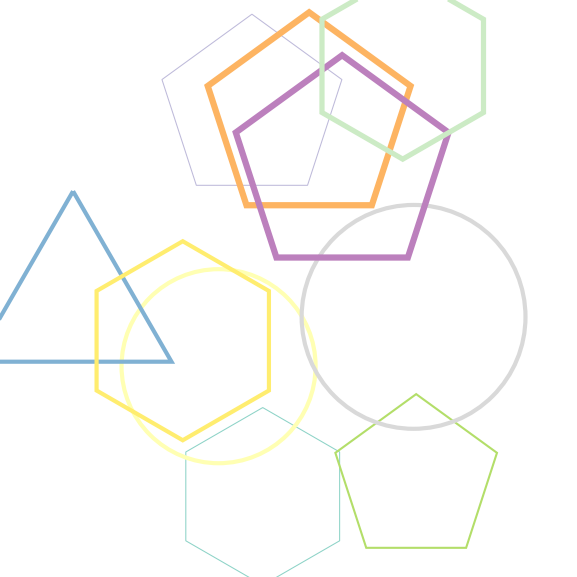[{"shape": "hexagon", "thickness": 0.5, "radius": 0.77, "center": [0.455, 0.14]}, {"shape": "circle", "thickness": 2, "radius": 0.84, "center": [0.378, 0.365]}, {"shape": "pentagon", "thickness": 0.5, "radius": 0.82, "center": [0.436, 0.811]}, {"shape": "triangle", "thickness": 2, "radius": 0.98, "center": [0.127, 0.471]}, {"shape": "pentagon", "thickness": 3, "radius": 0.92, "center": [0.535, 0.793]}, {"shape": "pentagon", "thickness": 1, "radius": 0.74, "center": [0.721, 0.17]}, {"shape": "circle", "thickness": 2, "radius": 0.97, "center": [0.716, 0.45]}, {"shape": "pentagon", "thickness": 3, "radius": 0.97, "center": [0.592, 0.71]}, {"shape": "hexagon", "thickness": 2.5, "radius": 0.81, "center": [0.697, 0.885]}, {"shape": "hexagon", "thickness": 2, "radius": 0.86, "center": [0.316, 0.409]}]